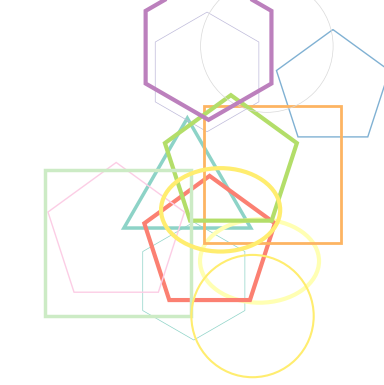[{"shape": "triangle", "thickness": 2.5, "radius": 0.95, "center": [0.487, 0.503]}, {"shape": "hexagon", "thickness": 0.5, "radius": 0.77, "center": [0.503, 0.27]}, {"shape": "oval", "thickness": 3, "radius": 0.77, "center": [0.674, 0.322]}, {"shape": "hexagon", "thickness": 0.5, "radius": 0.78, "center": [0.538, 0.813]}, {"shape": "pentagon", "thickness": 3, "radius": 0.89, "center": [0.544, 0.365]}, {"shape": "pentagon", "thickness": 1, "radius": 0.77, "center": [0.865, 0.769]}, {"shape": "square", "thickness": 2, "radius": 0.89, "center": [0.708, 0.547]}, {"shape": "pentagon", "thickness": 3, "radius": 0.9, "center": [0.6, 0.573]}, {"shape": "pentagon", "thickness": 1, "radius": 0.93, "center": [0.302, 0.392]}, {"shape": "circle", "thickness": 0.5, "radius": 0.86, "center": [0.693, 0.88]}, {"shape": "hexagon", "thickness": 3, "radius": 0.94, "center": [0.542, 0.877]}, {"shape": "square", "thickness": 2.5, "radius": 0.95, "center": [0.306, 0.37]}, {"shape": "oval", "thickness": 3, "radius": 0.77, "center": [0.573, 0.455]}, {"shape": "circle", "thickness": 1.5, "radius": 0.79, "center": [0.656, 0.179]}]